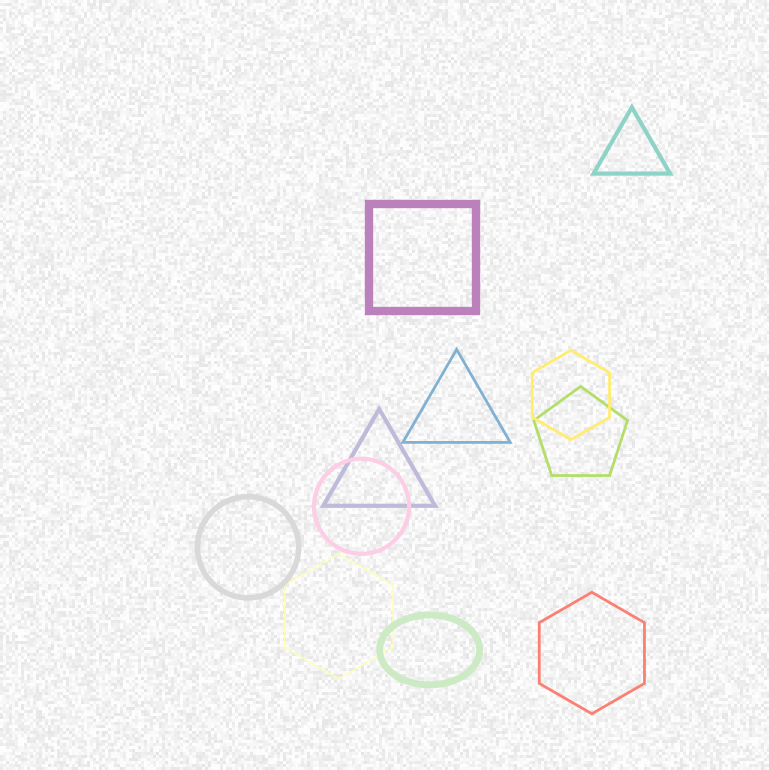[{"shape": "triangle", "thickness": 1.5, "radius": 0.29, "center": [0.821, 0.803]}, {"shape": "hexagon", "thickness": 0.5, "radius": 0.41, "center": [0.44, 0.2]}, {"shape": "triangle", "thickness": 1.5, "radius": 0.42, "center": [0.492, 0.385]}, {"shape": "hexagon", "thickness": 1, "radius": 0.39, "center": [0.769, 0.152]}, {"shape": "triangle", "thickness": 1, "radius": 0.4, "center": [0.593, 0.466]}, {"shape": "pentagon", "thickness": 1, "radius": 0.32, "center": [0.754, 0.434]}, {"shape": "circle", "thickness": 1.5, "radius": 0.31, "center": [0.47, 0.343]}, {"shape": "circle", "thickness": 2, "radius": 0.33, "center": [0.322, 0.289]}, {"shape": "square", "thickness": 3, "radius": 0.35, "center": [0.548, 0.665]}, {"shape": "oval", "thickness": 2.5, "radius": 0.32, "center": [0.558, 0.156]}, {"shape": "hexagon", "thickness": 1, "radius": 0.29, "center": [0.741, 0.487]}]